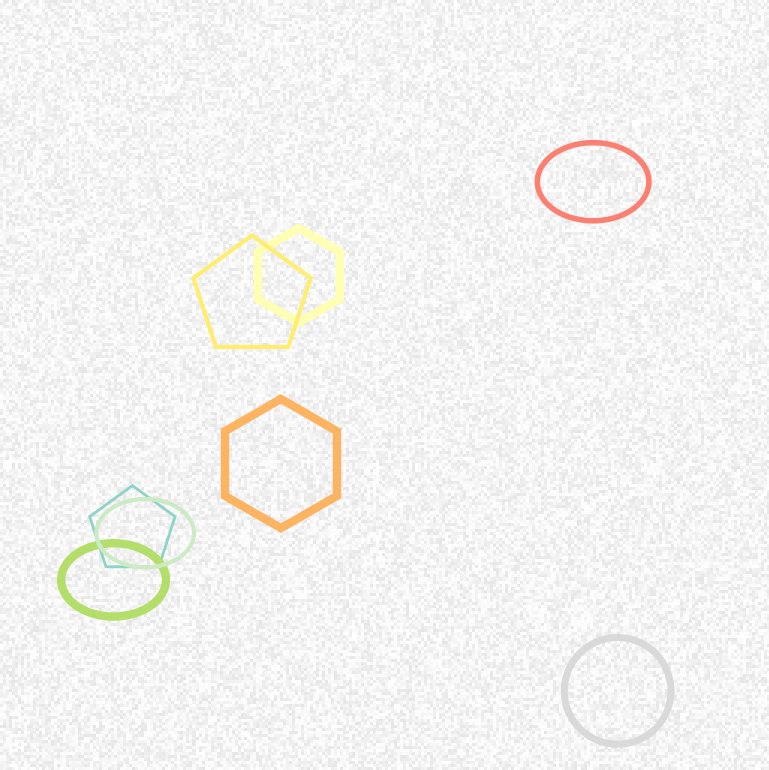[{"shape": "pentagon", "thickness": 1, "radius": 0.29, "center": [0.172, 0.311]}, {"shape": "hexagon", "thickness": 3, "radius": 0.31, "center": [0.388, 0.642]}, {"shape": "oval", "thickness": 2, "radius": 0.36, "center": [0.77, 0.764]}, {"shape": "hexagon", "thickness": 3, "radius": 0.42, "center": [0.365, 0.398]}, {"shape": "oval", "thickness": 3, "radius": 0.34, "center": [0.147, 0.247]}, {"shape": "circle", "thickness": 2.5, "radius": 0.35, "center": [0.802, 0.103]}, {"shape": "oval", "thickness": 1.5, "radius": 0.32, "center": [0.189, 0.308]}, {"shape": "pentagon", "thickness": 1.5, "radius": 0.4, "center": [0.327, 0.614]}]